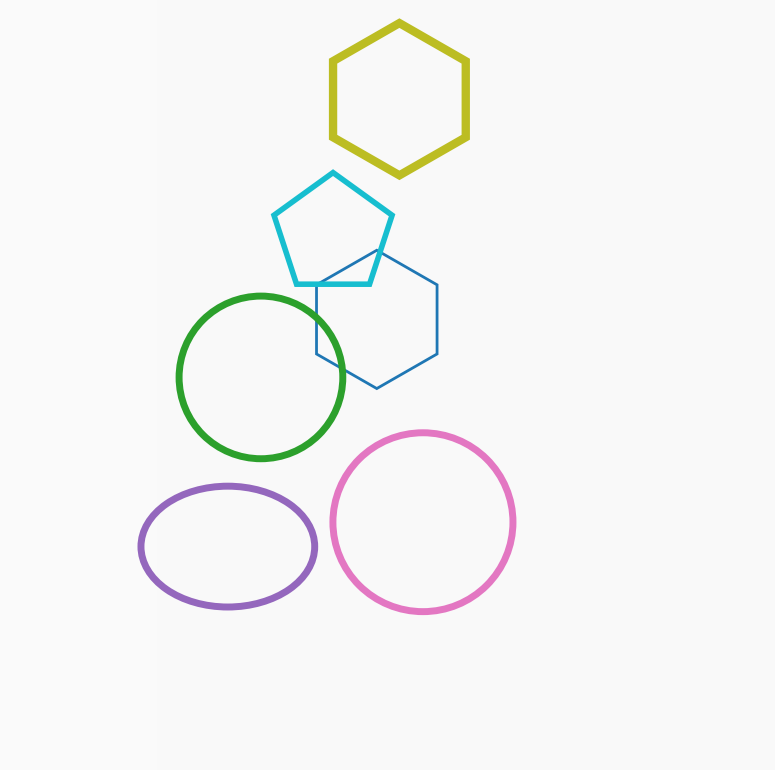[{"shape": "hexagon", "thickness": 1, "radius": 0.45, "center": [0.486, 0.585]}, {"shape": "circle", "thickness": 2.5, "radius": 0.53, "center": [0.337, 0.51]}, {"shape": "oval", "thickness": 2.5, "radius": 0.56, "center": [0.294, 0.29]}, {"shape": "circle", "thickness": 2.5, "radius": 0.58, "center": [0.546, 0.322]}, {"shape": "hexagon", "thickness": 3, "radius": 0.49, "center": [0.515, 0.871]}, {"shape": "pentagon", "thickness": 2, "radius": 0.4, "center": [0.43, 0.696]}]